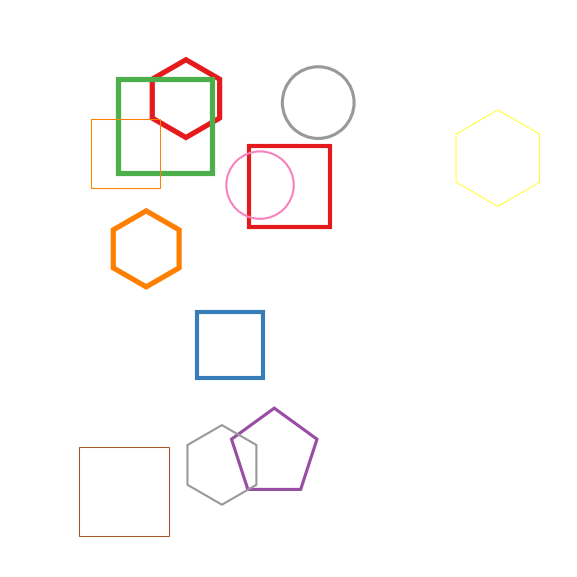[{"shape": "square", "thickness": 2, "radius": 0.35, "center": [0.502, 0.676]}, {"shape": "hexagon", "thickness": 2.5, "radius": 0.34, "center": [0.322, 0.828]}, {"shape": "square", "thickness": 2, "radius": 0.29, "center": [0.398, 0.402]}, {"shape": "square", "thickness": 2.5, "radius": 0.41, "center": [0.286, 0.781]}, {"shape": "pentagon", "thickness": 1.5, "radius": 0.39, "center": [0.475, 0.215]}, {"shape": "square", "thickness": 0.5, "radius": 0.3, "center": [0.218, 0.733]}, {"shape": "hexagon", "thickness": 2.5, "radius": 0.33, "center": [0.253, 0.568]}, {"shape": "hexagon", "thickness": 0.5, "radius": 0.42, "center": [0.862, 0.725]}, {"shape": "square", "thickness": 0.5, "radius": 0.39, "center": [0.215, 0.148]}, {"shape": "circle", "thickness": 1, "radius": 0.29, "center": [0.45, 0.679]}, {"shape": "hexagon", "thickness": 1, "radius": 0.34, "center": [0.384, 0.194]}, {"shape": "circle", "thickness": 1.5, "radius": 0.31, "center": [0.551, 0.821]}]